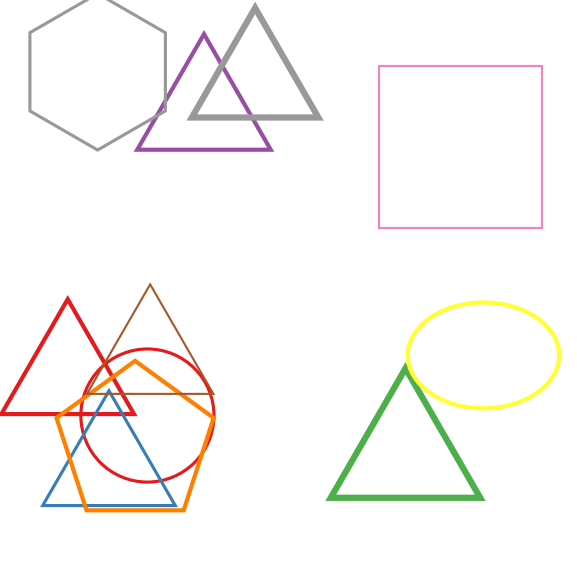[{"shape": "triangle", "thickness": 2, "radius": 0.66, "center": [0.117, 0.348]}, {"shape": "circle", "thickness": 1.5, "radius": 0.58, "center": [0.255, 0.28]}, {"shape": "triangle", "thickness": 1.5, "radius": 0.66, "center": [0.189, 0.19]}, {"shape": "triangle", "thickness": 3, "radius": 0.75, "center": [0.702, 0.212]}, {"shape": "triangle", "thickness": 2, "radius": 0.67, "center": [0.353, 0.807]}, {"shape": "pentagon", "thickness": 2, "radius": 0.72, "center": [0.234, 0.231]}, {"shape": "oval", "thickness": 2, "radius": 0.66, "center": [0.837, 0.384]}, {"shape": "triangle", "thickness": 1, "radius": 0.63, "center": [0.26, 0.38]}, {"shape": "square", "thickness": 1, "radius": 0.7, "center": [0.797, 0.745]}, {"shape": "triangle", "thickness": 3, "radius": 0.63, "center": [0.442, 0.859]}, {"shape": "hexagon", "thickness": 1.5, "radius": 0.68, "center": [0.169, 0.875]}]